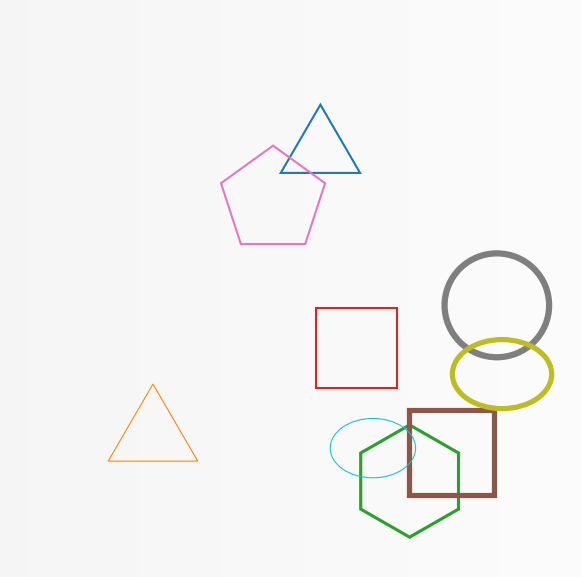[{"shape": "triangle", "thickness": 1, "radius": 0.39, "center": [0.551, 0.739]}, {"shape": "triangle", "thickness": 0.5, "radius": 0.44, "center": [0.263, 0.245]}, {"shape": "hexagon", "thickness": 1.5, "radius": 0.49, "center": [0.705, 0.166]}, {"shape": "square", "thickness": 1, "radius": 0.35, "center": [0.613, 0.397]}, {"shape": "square", "thickness": 2.5, "radius": 0.37, "center": [0.776, 0.215]}, {"shape": "pentagon", "thickness": 1, "radius": 0.47, "center": [0.47, 0.653]}, {"shape": "circle", "thickness": 3, "radius": 0.45, "center": [0.855, 0.47]}, {"shape": "oval", "thickness": 2.5, "radius": 0.43, "center": [0.864, 0.351]}, {"shape": "oval", "thickness": 0.5, "radius": 0.37, "center": [0.642, 0.223]}]